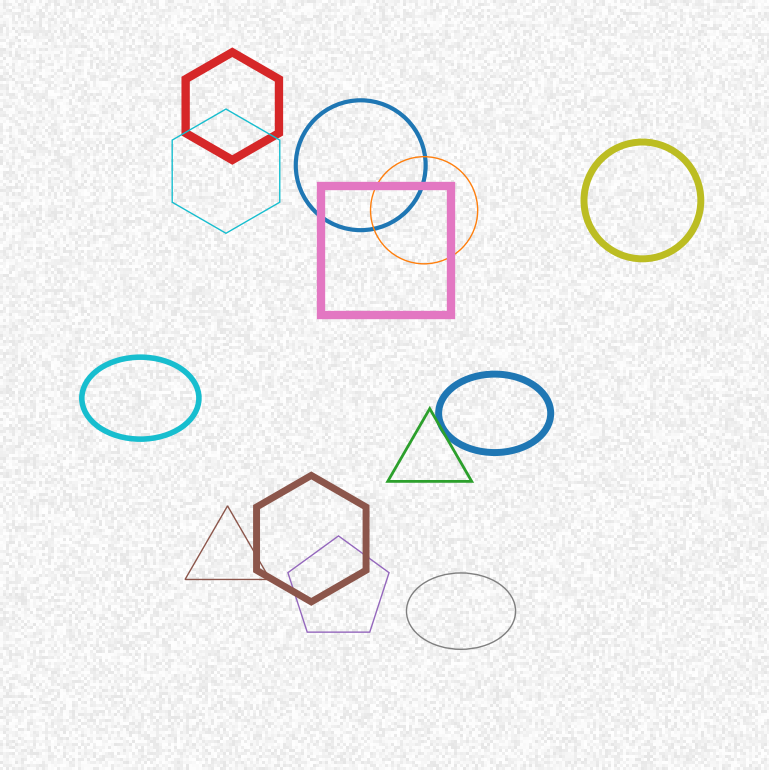[{"shape": "circle", "thickness": 1.5, "radius": 0.42, "center": [0.468, 0.785]}, {"shape": "oval", "thickness": 2.5, "radius": 0.36, "center": [0.642, 0.463]}, {"shape": "circle", "thickness": 0.5, "radius": 0.35, "center": [0.551, 0.727]}, {"shape": "triangle", "thickness": 1, "radius": 0.31, "center": [0.558, 0.406]}, {"shape": "hexagon", "thickness": 3, "radius": 0.35, "center": [0.302, 0.862]}, {"shape": "pentagon", "thickness": 0.5, "radius": 0.35, "center": [0.44, 0.235]}, {"shape": "triangle", "thickness": 0.5, "radius": 0.32, "center": [0.296, 0.279]}, {"shape": "hexagon", "thickness": 2.5, "radius": 0.41, "center": [0.404, 0.3]}, {"shape": "square", "thickness": 3, "radius": 0.42, "center": [0.501, 0.675]}, {"shape": "oval", "thickness": 0.5, "radius": 0.35, "center": [0.599, 0.206]}, {"shape": "circle", "thickness": 2.5, "radius": 0.38, "center": [0.834, 0.74]}, {"shape": "oval", "thickness": 2, "radius": 0.38, "center": [0.182, 0.483]}, {"shape": "hexagon", "thickness": 0.5, "radius": 0.4, "center": [0.293, 0.778]}]